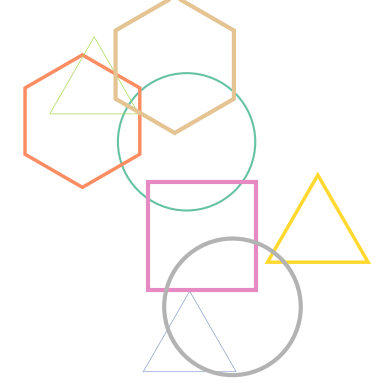[{"shape": "circle", "thickness": 1.5, "radius": 0.89, "center": [0.485, 0.632]}, {"shape": "hexagon", "thickness": 2.5, "radius": 0.86, "center": [0.214, 0.685]}, {"shape": "triangle", "thickness": 0.5, "radius": 0.7, "center": [0.493, 0.104]}, {"shape": "square", "thickness": 3, "radius": 0.7, "center": [0.525, 0.388]}, {"shape": "triangle", "thickness": 0.5, "radius": 0.67, "center": [0.245, 0.771]}, {"shape": "triangle", "thickness": 2.5, "radius": 0.75, "center": [0.826, 0.394]}, {"shape": "hexagon", "thickness": 3, "radius": 0.89, "center": [0.454, 0.832]}, {"shape": "circle", "thickness": 3, "radius": 0.89, "center": [0.604, 0.203]}]